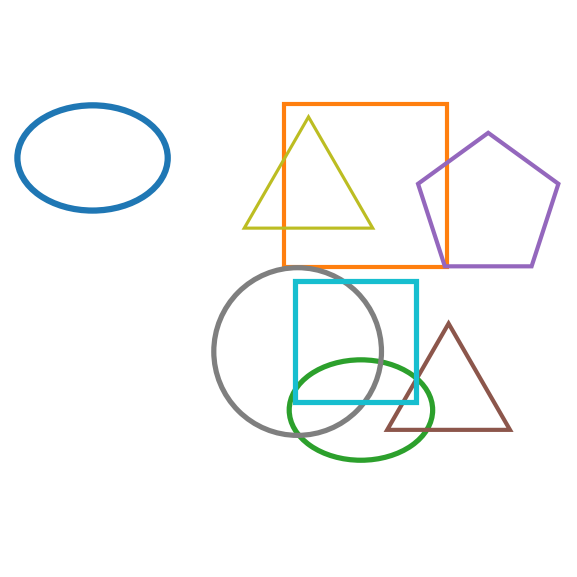[{"shape": "oval", "thickness": 3, "radius": 0.65, "center": [0.16, 0.726]}, {"shape": "square", "thickness": 2, "radius": 0.71, "center": [0.633, 0.677]}, {"shape": "oval", "thickness": 2.5, "radius": 0.62, "center": [0.625, 0.289]}, {"shape": "pentagon", "thickness": 2, "radius": 0.64, "center": [0.845, 0.641]}, {"shape": "triangle", "thickness": 2, "radius": 0.61, "center": [0.777, 0.316]}, {"shape": "circle", "thickness": 2.5, "radius": 0.73, "center": [0.515, 0.39]}, {"shape": "triangle", "thickness": 1.5, "radius": 0.64, "center": [0.534, 0.668]}, {"shape": "square", "thickness": 2.5, "radius": 0.52, "center": [0.616, 0.407]}]